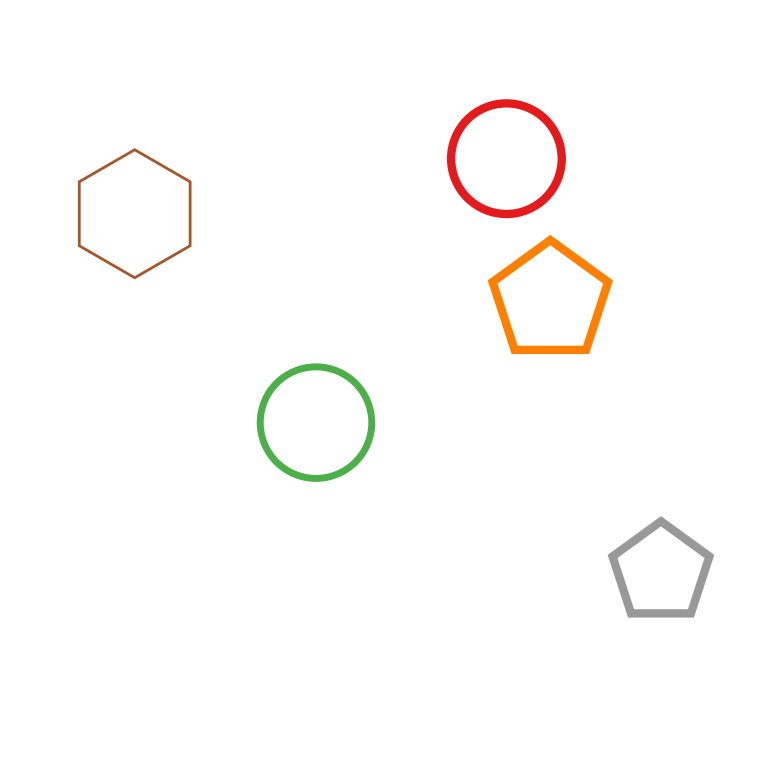[{"shape": "circle", "thickness": 3, "radius": 0.36, "center": [0.658, 0.794]}, {"shape": "circle", "thickness": 2.5, "radius": 0.36, "center": [0.41, 0.451]}, {"shape": "pentagon", "thickness": 3, "radius": 0.39, "center": [0.715, 0.609]}, {"shape": "hexagon", "thickness": 1, "radius": 0.42, "center": [0.175, 0.722]}, {"shape": "pentagon", "thickness": 3, "radius": 0.33, "center": [0.858, 0.257]}]